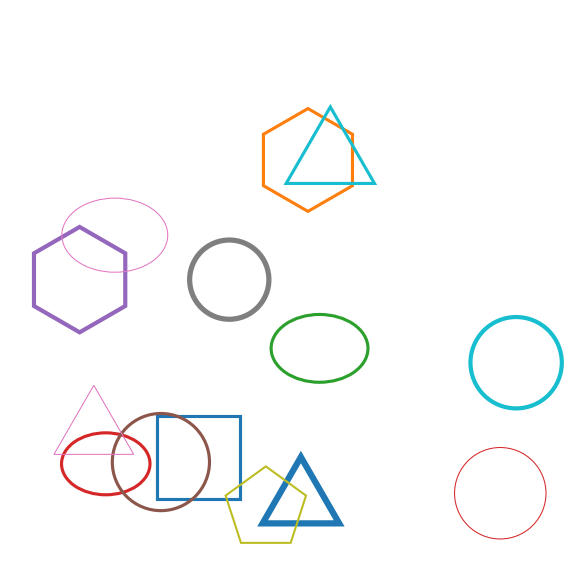[{"shape": "square", "thickness": 1.5, "radius": 0.36, "center": [0.344, 0.207]}, {"shape": "triangle", "thickness": 3, "radius": 0.38, "center": [0.521, 0.131]}, {"shape": "hexagon", "thickness": 1.5, "radius": 0.45, "center": [0.533, 0.722]}, {"shape": "oval", "thickness": 1.5, "radius": 0.42, "center": [0.553, 0.396]}, {"shape": "circle", "thickness": 0.5, "radius": 0.4, "center": [0.866, 0.145]}, {"shape": "oval", "thickness": 1.5, "radius": 0.38, "center": [0.183, 0.196]}, {"shape": "hexagon", "thickness": 2, "radius": 0.46, "center": [0.138, 0.515]}, {"shape": "circle", "thickness": 1.5, "radius": 0.42, "center": [0.279, 0.199]}, {"shape": "oval", "thickness": 0.5, "radius": 0.46, "center": [0.199, 0.592]}, {"shape": "triangle", "thickness": 0.5, "radius": 0.4, "center": [0.162, 0.252]}, {"shape": "circle", "thickness": 2.5, "radius": 0.34, "center": [0.397, 0.515]}, {"shape": "pentagon", "thickness": 1, "radius": 0.37, "center": [0.46, 0.118]}, {"shape": "circle", "thickness": 2, "radius": 0.4, "center": [0.894, 0.371]}, {"shape": "triangle", "thickness": 1.5, "radius": 0.44, "center": [0.572, 0.726]}]